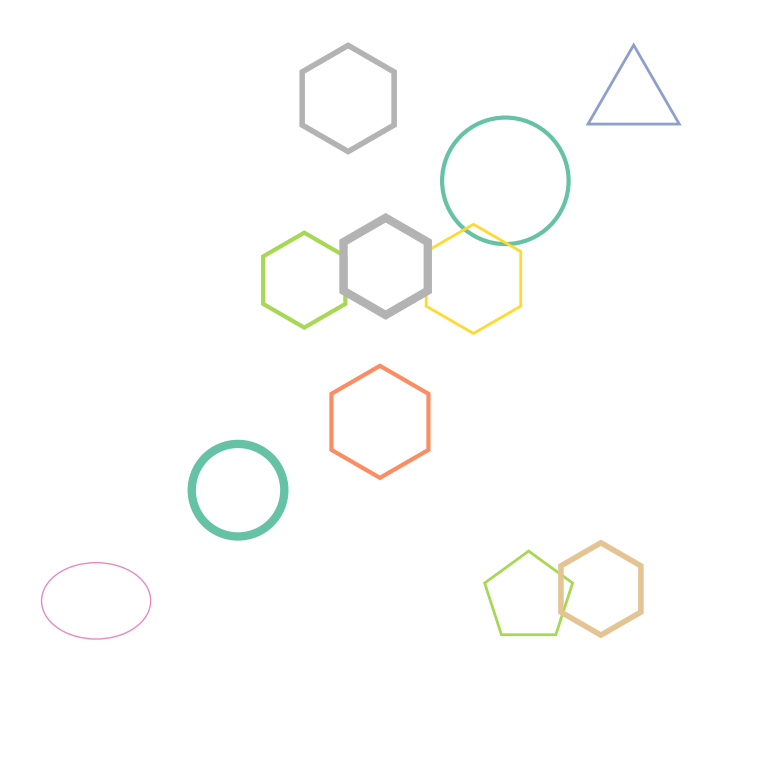[{"shape": "circle", "thickness": 3, "radius": 0.3, "center": [0.309, 0.363]}, {"shape": "circle", "thickness": 1.5, "radius": 0.41, "center": [0.656, 0.765]}, {"shape": "hexagon", "thickness": 1.5, "radius": 0.36, "center": [0.493, 0.452]}, {"shape": "triangle", "thickness": 1, "radius": 0.34, "center": [0.823, 0.873]}, {"shape": "oval", "thickness": 0.5, "radius": 0.35, "center": [0.125, 0.22]}, {"shape": "pentagon", "thickness": 1, "radius": 0.3, "center": [0.687, 0.224]}, {"shape": "hexagon", "thickness": 1.5, "radius": 0.31, "center": [0.395, 0.636]}, {"shape": "hexagon", "thickness": 1, "radius": 0.35, "center": [0.615, 0.638]}, {"shape": "hexagon", "thickness": 2, "radius": 0.3, "center": [0.78, 0.235]}, {"shape": "hexagon", "thickness": 3, "radius": 0.32, "center": [0.501, 0.654]}, {"shape": "hexagon", "thickness": 2, "radius": 0.34, "center": [0.452, 0.872]}]